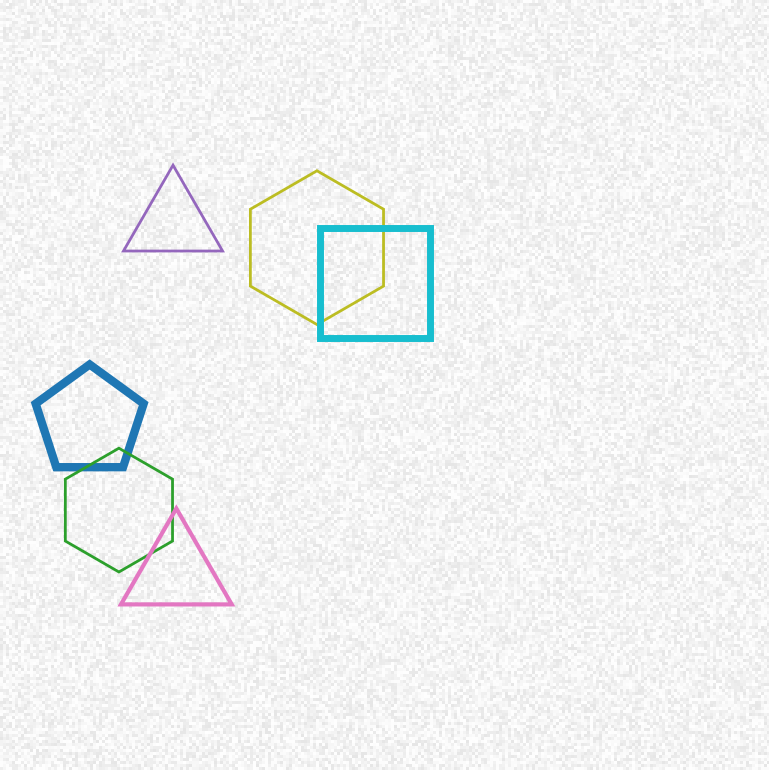[{"shape": "pentagon", "thickness": 3, "radius": 0.37, "center": [0.116, 0.453]}, {"shape": "hexagon", "thickness": 1, "radius": 0.4, "center": [0.154, 0.338]}, {"shape": "triangle", "thickness": 1, "radius": 0.37, "center": [0.225, 0.711]}, {"shape": "triangle", "thickness": 1.5, "radius": 0.42, "center": [0.229, 0.257]}, {"shape": "hexagon", "thickness": 1, "radius": 0.5, "center": [0.412, 0.678]}, {"shape": "square", "thickness": 2.5, "radius": 0.36, "center": [0.487, 0.633]}]